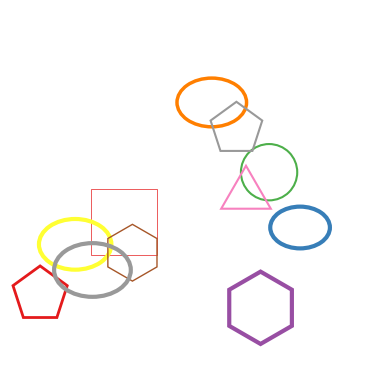[{"shape": "pentagon", "thickness": 2, "radius": 0.37, "center": [0.104, 0.235]}, {"shape": "square", "thickness": 0.5, "radius": 0.43, "center": [0.322, 0.423]}, {"shape": "oval", "thickness": 3, "radius": 0.39, "center": [0.779, 0.409]}, {"shape": "circle", "thickness": 1.5, "radius": 0.37, "center": [0.699, 0.553]}, {"shape": "hexagon", "thickness": 3, "radius": 0.47, "center": [0.677, 0.201]}, {"shape": "oval", "thickness": 2.5, "radius": 0.45, "center": [0.55, 0.734]}, {"shape": "oval", "thickness": 3, "radius": 0.47, "center": [0.195, 0.365]}, {"shape": "hexagon", "thickness": 1, "radius": 0.37, "center": [0.344, 0.344]}, {"shape": "triangle", "thickness": 1.5, "radius": 0.37, "center": [0.639, 0.495]}, {"shape": "pentagon", "thickness": 1.5, "radius": 0.35, "center": [0.614, 0.665]}, {"shape": "oval", "thickness": 3, "radius": 0.5, "center": [0.24, 0.299]}]